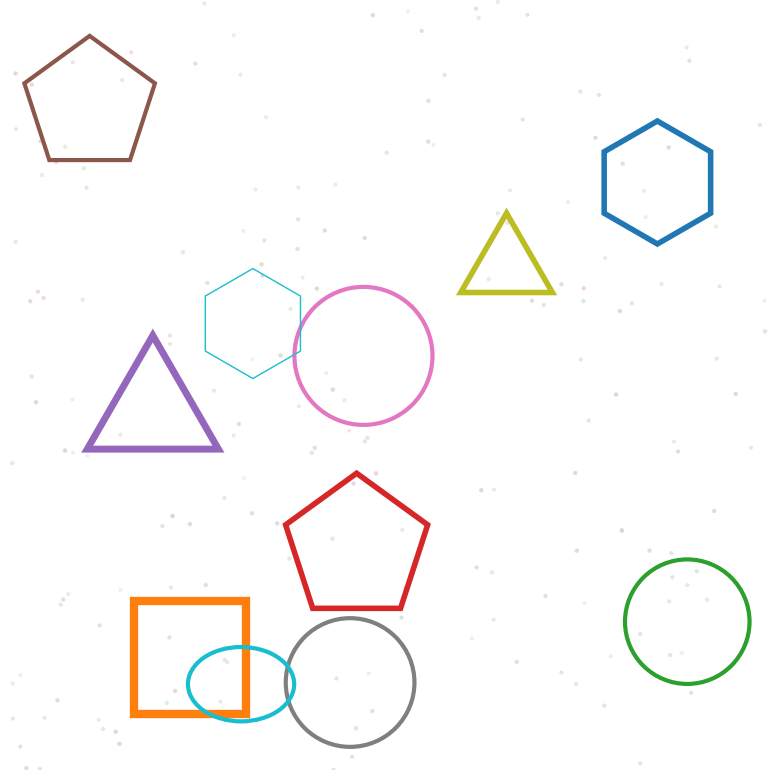[{"shape": "hexagon", "thickness": 2, "radius": 0.4, "center": [0.854, 0.763]}, {"shape": "square", "thickness": 3, "radius": 0.36, "center": [0.247, 0.146]}, {"shape": "circle", "thickness": 1.5, "radius": 0.4, "center": [0.893, 0.193]}, {"shape": "pentagon", "thickness": 2, "radius": 0.49, "center": [0.463, 0.288]}, {"shape": "triangle", "thickness": 2.5, "radius": 0.49, "center": [0.198, 0.466]}, {"shape": "pentagon", "thickness": 1.5, "radius": 0.45, "center": [0.116, 0.864]}, {"shape": "circle", "thickness": 1.5, "radius": 0.45, "center": [0.472, 0.538]}, {"shape": "circle", "thickness": 1.5, "radius": 0.42, "center": [0.455, 0.114]}, {"shape": "triangle", "thickness": 2, "radius": 0.34, "center": [0.658, 0.654]}, {"shape": "oval", "thickness": 1.5, "radius": 0.34, "center": [0.313, 0.111]}, {"shape": "hexagon", "thickness": 0.5, "radius": 0.36, "center": [0.328, 0.58]}]